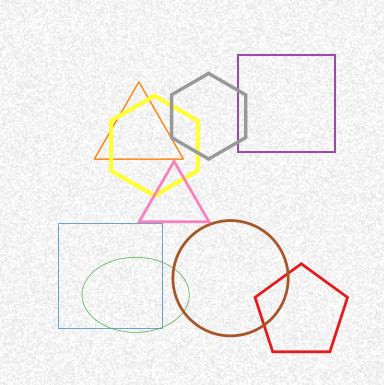[{"shape": "pentagon", "thickness": 2, "radius": 0.63, "center": [0.783, 0.188]}, {"shape": "square", "thickness": 0.5, "radius": 0.68, "center": [0.286, 0.284]}, {"shape": "oval", "thickness": 0.5, "radius": 0.7, "center": [0.352, 0.234]}, {"shape": "square", "thickness": 1.5, "radius": 0.63, "center": [0.744, 0.731]}, {"shape": "triangle", "thickness": 1, "radius": 0.67, "center": [0.361, 0.654]}, {"shape": "hexagon", "thickness": 3, "radius": 0.65, "center": [0.401, 0.622]}, {"shape": "circle", "thickness": 2, "radius": 0.75, "center": [0.599, 0.277]}, {"shape": "triangle", "thickness": 2, "radius": 0.52, "center": [0.452, 0.476]}, {"shape": "hexagon", "thickness": 2.5, "radius": 0.56, "center": [0.542, 0.698]}]